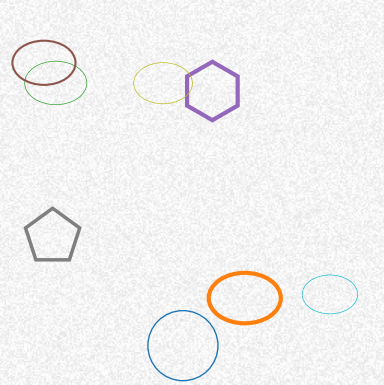[{"shape": "circle", "thickness": 1, "radius": 0.45, "center": [0.475, 0.102]}, {"shape": "oval", "thickness": 3, "radius": 0.47, "center": [0.636, 0.226]}, {"shape": "oval", "thickness": 0.5, "radius": 0.4, "center": [0.145, 0.785]}, {"shape": "hexagon", "thickness": 3, "radius": 0.38, "center": [0.552, 0.764]}, {"shape": "oval", "thickness": 1.5, "radius": 0.41, "center": [0.114, 0.837]}, {"shape": "pentagon", "thickness": 2.5, "radius": 0.37, "center": [0.137, 0.385]}, {"shape": "oval", "thickness": 0.5, "radius": 0.38, "center": [0.424, 0.784]}, {"shape": "oval", "thickness": 0.5, "radius": 0.36, "center": [0.857, 0.235]}]